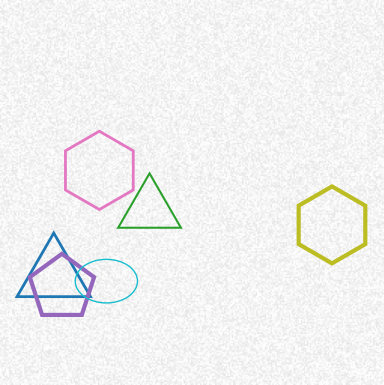[{"shape": "triangle", "thickness": 2, "radius": 0.55, "center": [0.14, 0.285]}, {"shape": "triangle", "thickness": 1.5, "radius": 0.47, "center": [0.388, 0.456]}, {"shape": "pentagon", "thickness": 3, "radius": 0.44, "center": [0.161, 0.253]}, {"shape": "hexagon", "thickness": 2, "radius": 0.51, "center": [0.258, 0.557]}, {"shape": "hexagon", "thickness": 3, "radius": 0.5, "center": [0.862, 0.416]}, {"shape": "oval", "thickness": 1, "radius": 0.4, "center": [0.276, 0.27]}]